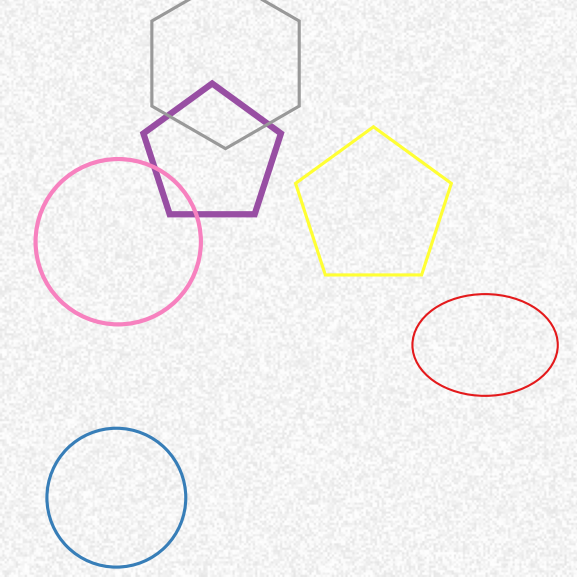[{"shape": "oval", "thickness": 1, "radius": 0.63, "center": [0.84, 0.402]}, {"shape": "circle", "thickness": 1.5, "radius": 0.6, "center": [0.201, 0.137]}, {"shape": "pentagon", "thickness": 3, "radius": 0.63, "center": [0.367, 0.729]}, {"shape": "pentagon", "thickness": 1.5, "radius": 0.71, "center": [0.647, 0.638]}, {"shape": "circle", "thickness": 2, "radius": 0.72, "center": [0.205, 0.581]}, {"shape": "hexagon", "thickness": 1.5, "radius": 0.74, "center": [0.391, 0.889]}]